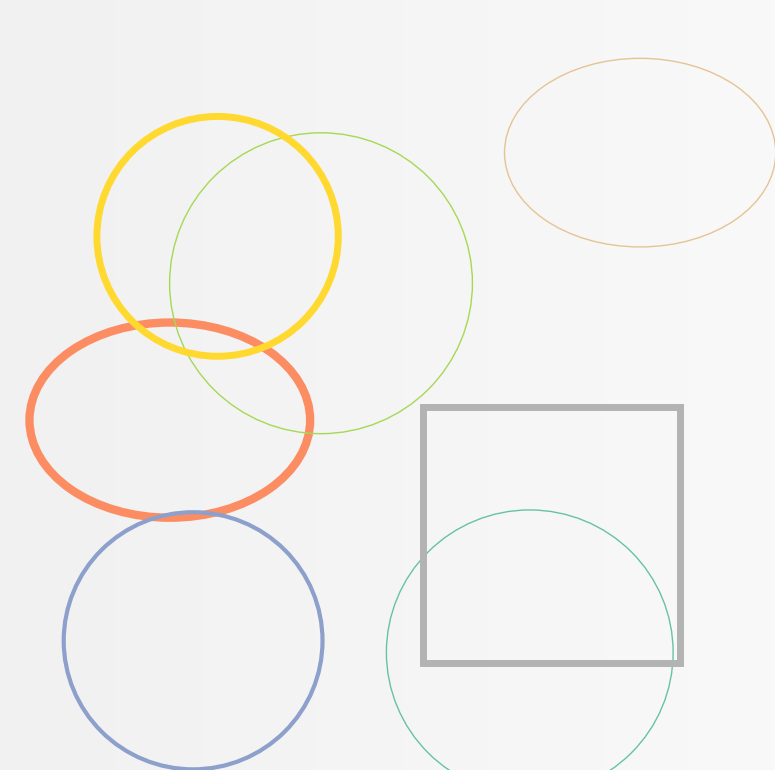[{"shape": "circle", "thickness": 0.5, "radius": 0.92, "center": [0.684, 0.153]}, {"shape": "oval", "thickness": 3, "radius": 0.91, "center": [0.219, 0.454]}, {"shape": "circle", "thickness": 1.5, "radius": 0.83, "center": [0.249, 0.168]}, {"shape": "circle", "thickness": 0.5, "radius": 0.98, "center": [0.414, 0.632]}, {"shape": "circle", "thickness": 2.5, "radius": 0.78, "center": [0.281, 0.693]}, {"shape": "oval", "thickness": 0.5, "radius": 0.87, "center": [0.826, 0.802]}, {"shape": "square", "thickness": 2.5, "radius": 0.83, "center": [0.712, 0.305]}]